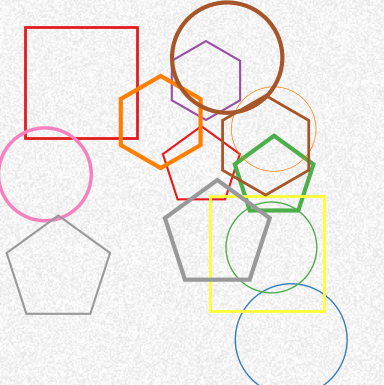[{"shape": "pentagon", "thickness": 1.5, "radius": 0.53, "center": [0.523, 0.567]}, {"shape": "square", "thickness": 2, "radius": 0.72, "center": [0.211, 0.786]}, {"shape": "circle", "thickness": 1, "radius": 0.73, "center": [0.756, 0.118]}, {"shape": "circle", "thickness": 1, "radius": 0.59, "center": [0.705, 0.357]}, {"shape": "pentagon", "thickness": 3, "radius": 0.54, "center": [0.712, 0.54]}, {"shape": "hexagon", "thickness": 1.5, "radius": 0.51, "center": [0.535, 0.791]}, {"shape": "hexagon", "thickness": 3, "radius": 0.6, "center": [0.417, 0.683]}, {"shape": "circle", "thickness": 0.5, "radius": 0.55, "center": [0.711, 0.665]}, {"shape": "square", "thickness": 2, "radius": 0.74, "center": [0.693, 0.342]}, {"shape": "hexagon", "thickness": 2, "radius": 0.65, "center": [0.69, 0.623]}, {"shape": "circle", "thickness": 3, "radius": 0.72, "center": [0.59, 0.85]}, {"shape": "circle", "thickness": 2.5, "radius": 0.6, "center": [0.117, 0.547]}, {"shape": "pentagon", "thickness": 1.5, "radius": 0.71, "center": [0.152, 0.299]}, {"shape": "pentagon", "thickness": 3, "radius": 0.72, "center": [0.564, 0.389]}]